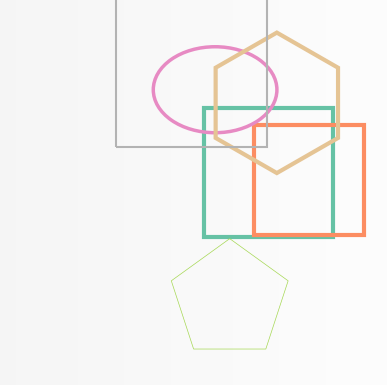[{"shape": "square", "thickness": 3, "radius": 0.84, "center": [0.693, 0.551]}, {"shape": "square", "thickness": 3, "radius": 0.71, "center": [0.797, 0.533]}, {"shape": "oval", "thickness": 2.5, "radius": 0.8, "center": [0.555, 0.767]}, {"shape": "pentagon", "thickness": 0.5, "radius": 0.79, "center": [0.593, 0.222]}, {"shape": "hexagon", "thickness": 3, "radius": 0.91, "center": [0.714, 0.733]}, {"shape": "square", "thickness": 1.5, "radius": 0.98, "center": [0.495, 0.813]}]